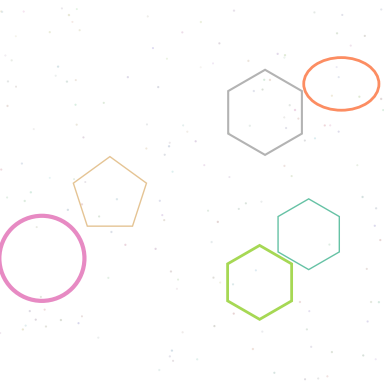[{"shape": "hexagon", "thickness": 1, "radius": 0.46, "center": [0.802, 0.392]}, {"shape": "oval", "thickness": 2, "radius": 0.49, "center": [0.887, 0.782]}, {"shape": "circle", "thickness": 3, "radius": 0.55, "center": [0.109, 0.329]}, {"shape": "hexagon", "thickness": 2, "radius": 0.48, "center": [0.674, 0.267]}, {"shape": "pentagon", "thickness": 1, "radius": 0.5, "center": [0.285, 0.493]}, {"shape": "hexagon", "thickness": 1.5, "radius": 0.55, "center": [0.688, 0.708]}]